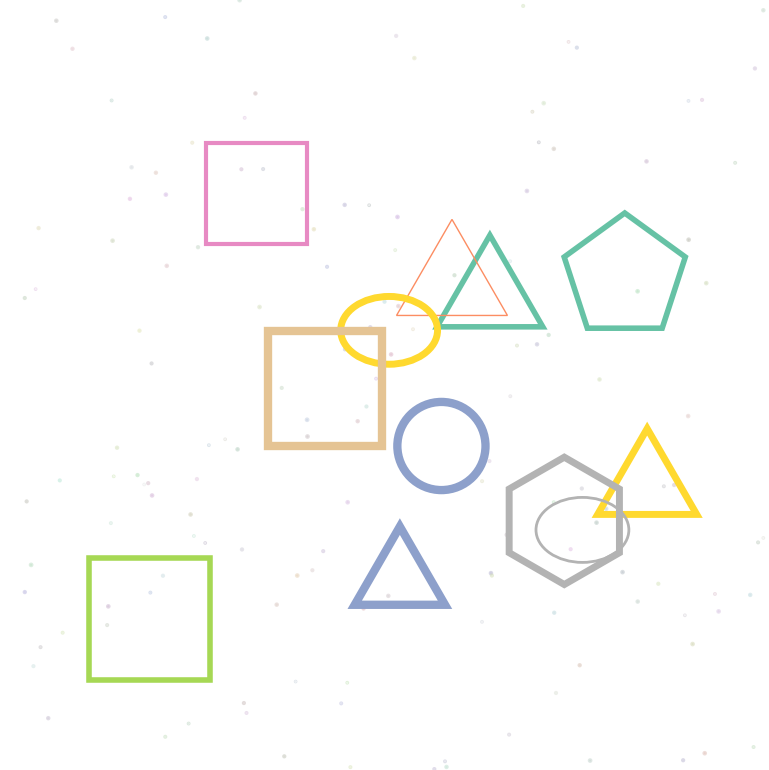[{"shape": "triangle", "thickness": 2, "radius": 0.4, "center": [0.636, 0.615]}, {"shape": "pentagon", "thickness": 2, "radius": 0.41, "center": [0.811, 0.641]}, {"shape": "triangle", "thickness": 0.5, "radius": 0.42, "center": [0.587, 0.632]}, {"shape": "circle", "thickness": 3, "radius": 0.29, "center": [0.573, 0.421]}, {"shape": "triangle", "thickness": 3, "radius": 0.34, "center": [0.519, 0.248]}, {"shape": "square", "thickness": 1.5, "radius": 0.33, "center": [0.333, 0.749]}, {"shape": "square", "thickness": 2, "radius": 0.39, "center": [0.195, 0.196]}, {"shape": "triangle", "thickness": 2.5, "radius": 0.37, "center": [0.84, 0.369]}, {"shape": "oval", "thickness": 2.5, "radius": 0.31, "center": [0.505, 0.571]}, {"shape": "square", "thickness": 3, "radius": 0.37, "center": [0.422, 0.495]}, {"shape": "hexagon", "thickness": 2.5, "radius": 0.41, "center": [0.733, 0.324]}, {"shape": "oval", "thickness": 1, "radius": 0.3, "center": [0.756, 0.312]}]